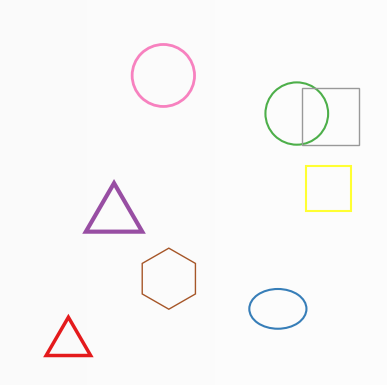[{"shape": "triangle", "thickness": 2.5, "radius": 0.33, "center": [0.176, 0.11]}, {"shape": "oval", "thickness": 1.5, "radius": 0.37, "center": [0.717, 0.198]}, {"shape": "circle", "thickness": 1.5, "radius": 0.4, "center": [0.766, 0.705]}, {"shape": "triangle", "thickness": 3, "radius": 0.42, "center": [0.294, 0.44]}, {"shape": "square", "thickness": 1.5, "radius": 0.29, "center": [0.847, 0.51]}, {"shape": "hexagon", "thickness": 1, "radius": 0.4, "center": [0.436, 0.276]}, {"shape": "circle", "thickness": 2, "radius": 0.4, "center": [0.422, 0.804]}, {"shape": "square", "thickness": 1, "radius": 0.37, "center": [0.853, 0.697]}]